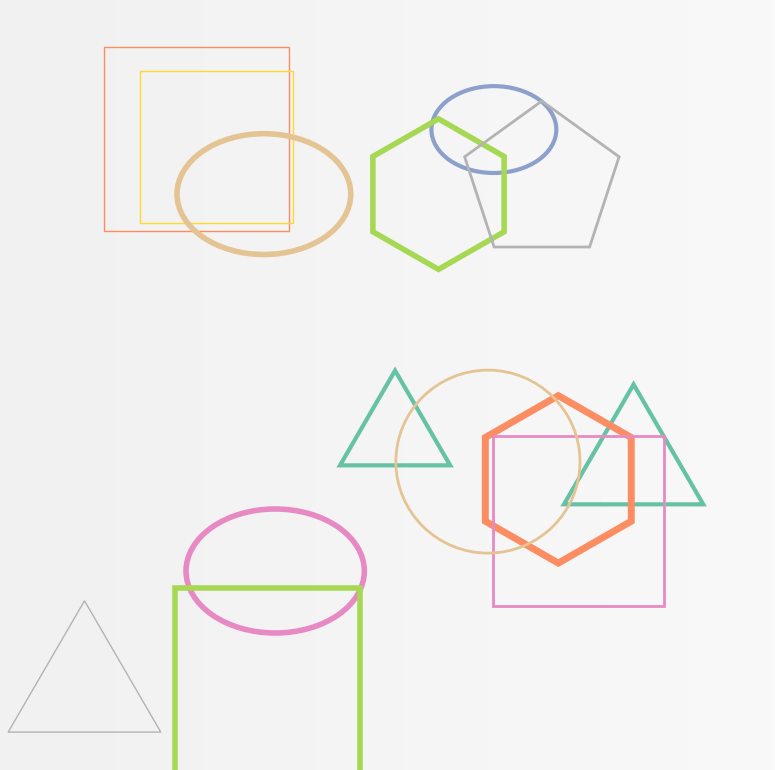[{"shape": "triangle", "thickness": 1.5, "radius": 0.52, "center": [0.818, 0.397]}, {"shape": "triangle", "thickness": 1.5, "radius": 0.41, "center": [0.51, 0.437]}, {"shape": "square", "thickness": 0.5, "radius": 0.6, "center": [0.254, 0.82]}, {"shape": "hexagon", "thickness": 2.5, "radius": 0.54, "center": [0.72, 0.377]}, {"shape": "oval", "thickness": 1.5, "radius": 0.4, "center": [0.637, 0.832]}, {"shape": "oval", "thickness": 2, "radius": 0.58, "center": [0.355, 0.258]}, {"shape": "square", "thickness": 1, "radius": 0.55, "center": [0.747, 0.324]}, {"shape": "square", "thickness": 2, "radius": 0.6, "center": [0.345, 0.116]}, {"shape": "hexagon", "thickness": 2, "radius": 0.49, "center": [0.566, 0.748]}, {"shape": "square", "thickness": 0.5, "radius": 0.49, "center": [0.28, 0.809]}, {"shape": "circle", "thickness": 1, "radius": 0.59, "center": [0.63, 0.4]}, {"shape": "oval", "thickness": 2, "radius": 0.56, "center": [0.34, 0.748]}, {"shape": "pentagon", "thickness": 1, "radius": 0.52, "center": [0.699, 0.764]}, {"shape": "triangle", "thickness": 0.5, "radius": 0.57, "center": [0.109, 0.106]}]